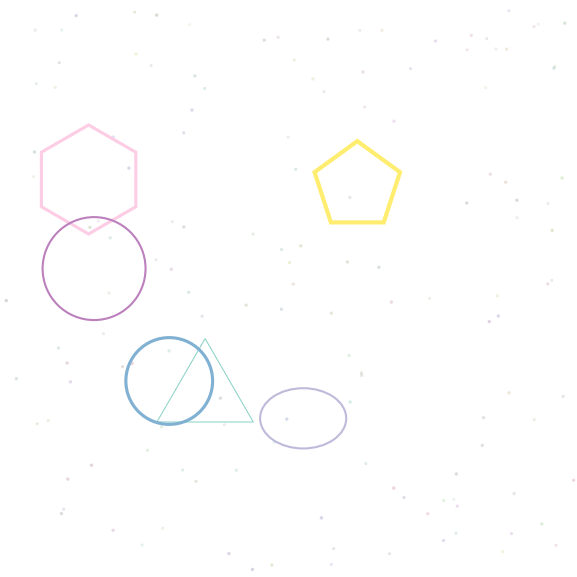[{"shape": "triangle", "thickness": 0.5, "radius": 0.48, "center": [0.355, 0.317]}, {"shape": "oval", "thickness": 1, "radius": 0.37, "center": [0.525, 0.275]}, {"shape": "circle", "thickness": 1.5, "radius": 0.38, "center": [0.293, 0.339]}, {"shape": "hexagon", "thickness": 1.5, "radius": 0.47, "center": [0.153, 0.688]}, {"shape": "circle", "thickness": 1, "radius": 0.45, "center": [0.163, 0.534]}, {"shape": "pentagon", "thickness": 2, "radius": 0.39, "center": [0.619, 0.677]}]